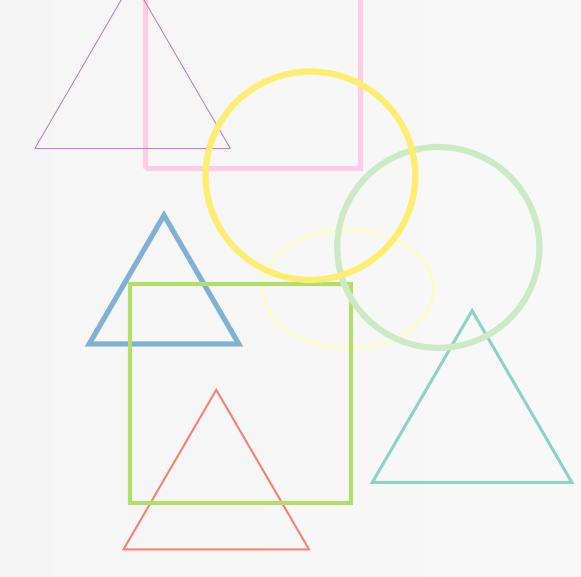[{"shape": "triangle", "thickness": 1.5, "radius": 0.99, "center": [0.812, 0.263]}, {"shape": "oval", "thickness": 1, "radius": 0.73, "center": [0.599, 0.498]}, {"shape": "triangle", "thickness": 1, "radius": 0.92, "center": [0.372, 0.14]}, {"shape": "triangle", "thickness": 2.5, "radius": 0.74, "center": [0.282, 0.478]}, {"shape": "square", "thickness": 2, "radius": 0.95, "center": [0.413, 0.318]}, {"shape": "square", "thickness": 2.5, "radius": 0.92, "center": [0.434, 0.892]}, {"shape": "triangle", "thickness": 0.5, "radius": 0.97, "center": [0.228, 0.839]}, {"shape": "circle", "thickness": 3, "radius": 0.87, "center": [0.754, 0.571]}, {"shape": "circle", "thickness": 3, "radius": 0.9, "center": [0.534, 0.695]}]